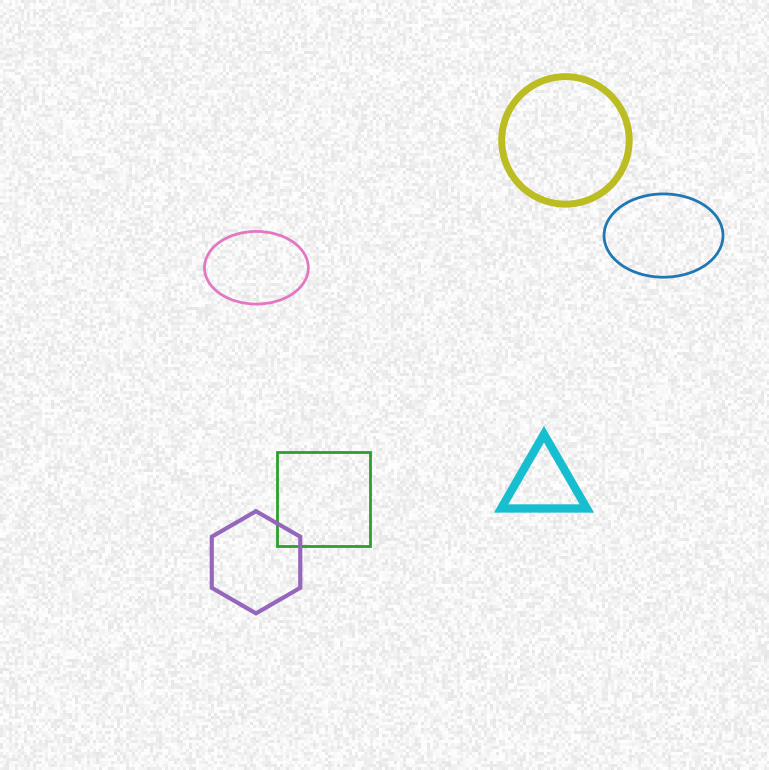[{"shape": "oval", "thickness": 1, "radius": 0.39, "center": [0.862, 0.694]}, {"shape": "square", "thickness": 1, "radius": 0.3, "center": [0.42, 0.352]}, {"shape": "hexagon", "thickness": 1.5, "radius": 0.33, "center": [0.332, 0.27]}, {"shape": "oval", "thickness": 1, "radius": 0.34, "center": [0.333, 0.652]}, {"shape": "circle", "thickness": 2.5, "radius": 0.41, "center": [0.734, 0.818]}, {"shape": "triangle", "thickness": 3, "radius": 0.32, "center": [0.706, 0.372]}]